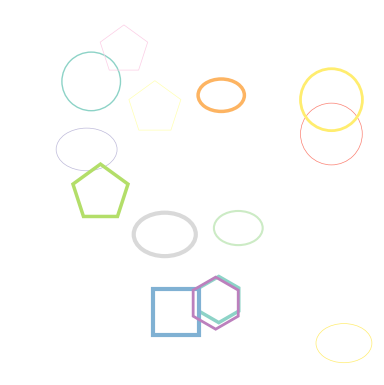[{"shape": "hexagon", "thickness": 2.5, "radius": 0.3, "center": [0.568, 0.222]}, {"shape": "circle", "thickness": 1, "radius": 0.38, "center": [0.237, 0.789]}, {"shape": "pentagon", "thickness": 0.5, "radius": 0.36, "center": [0.402, 0.719]}, {"shape": "oval", "thickness": 0.5, "radius": 0.4, "center": [0.225, 0.612]}, {"shape": "circle", "thickness": 0.5, "radius": 0.4, "center": [0.861, 0.652]}, {"shape": "square", "thickness": 3, "radius": 0.3, "center": [0.457, 0.19]}, {"shape": "oval", "thickness": 2.5, "radius": 0.3, "center": [0.575, 0.753]}, {"shape": "pentagon", "thickness": 2.5, "radius": 0.38, "center": [0.261, 0.499]}, {"shape": "pentagon", "thickness": 0.5, "radius": 0.32, "center": [0.322, 0.87]}, {"shape": "oval", "thickness": 3, "radius": 0.4, "center": [0.428, 0.391]}, {"shape": "hexagon", "thickness": 2, "radius": 0.34, "center": [0.56, 0.213]}, {"shape": "oval", "thickness": 1.5, "radius": 0.32, "center": [0.619, 0.408]}, {"shape": "circle", "thickness": 2, "radius": 0.4, "center": [0.861, 0.741]}, {"shape": "oval", "thickness": 0.5, "radius": 0.36, "center": [0.893, 0.109]}]